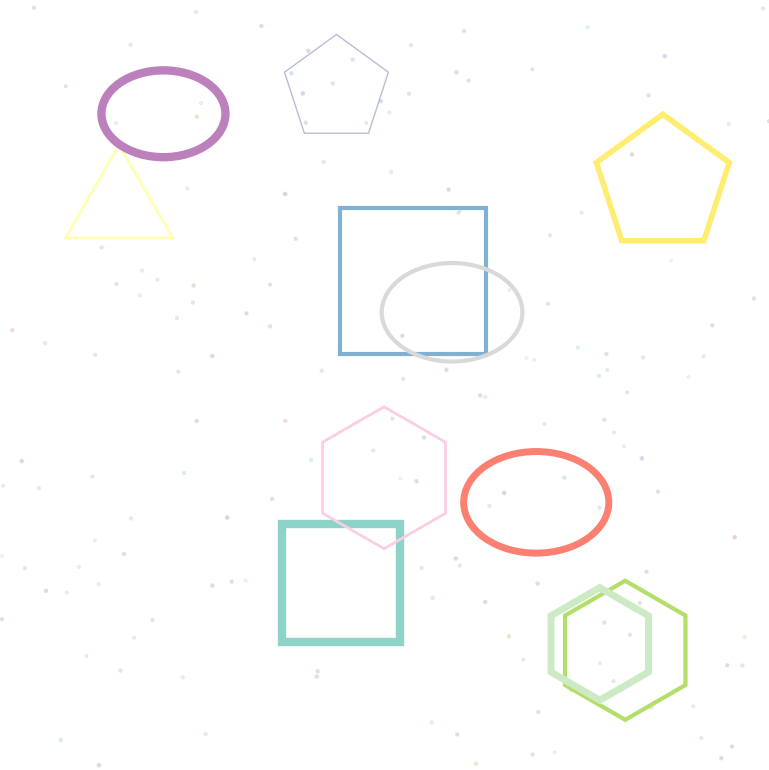[{"shape": "square", "thickness": 3, "radius": 0.38, "center": [0.443, 0.243]}, {"shape": "triangle", "thickness": 1, "radius": 0.4, "center": [0.155, 0.731]}, {"shape": "pentagon", "thickness": 0.5, "radius": 0.35, "center": [0.437, 0.884]}, {"shape": "oval", "thickness": 2.5, "radius": 0.47, "center": [0.696, 0.348]}, {"shape": "square", "thickness": 1.5, "radius": 0.48, "center": [0.536, 0.635]}, {"shape": "hexagon", "thickness": 1.5, "radius": 0.45, "center": [0.812, 0.155]}, {"shape": "hexagon", "thickness": 1, "radius": 0.46, "center": [0.499, 0.38]}, {"shape": "oval", "thickness": 1.5, "radius": 0.46, "center": [0.587, 0.594]}, {"shape": "oval", "thickness": 3, "radius": 0.4, "center": [0.212, 0.852]}, {"shape": "hexagon", "thickness": 2.5, "radius": 0.37, "center": [0.779, 0.164]}, {"shape": "pentagon", "thickness": 2, "radius": 0.45, "center": [0.861, 0.761]}]